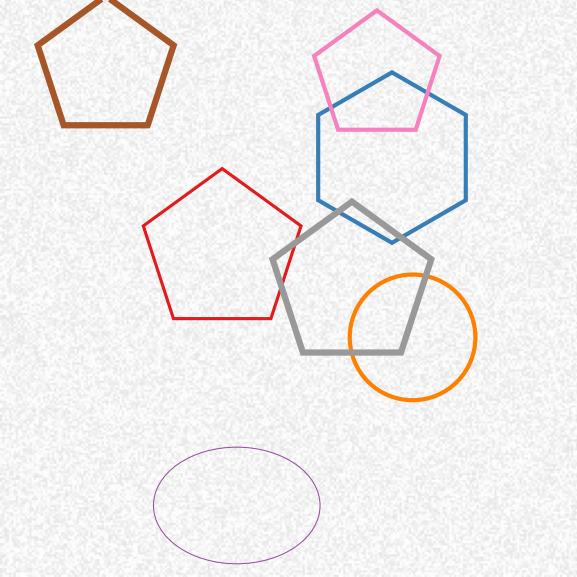[{"shape": "pentagon", "thickness": 1.5, "radius": 0.72, "center": [0.385, 0.564]}, {"shape": "hexagon", "thickness": 2, "radius": 0.74, "center": [0.679, 0.726]}, {"shape": "oval", "thickness": 0.5, "radius": 0.72, "center": [0.41, 0.124]}, {"shape": "circle", "thickness": 2, "radius": 0.54, "center": [0.714, 0.415]}, {"shape": "pentagon", "thickness": 3, "radius": 0.62, "center": [0.183, 0.882]}, {"shape": "pentagon", "thickness": 2, "radius": 0.57, "center": [0.653, 0.867]}, {"shape": "pentagon", "thickness": 3, "radius": 0.72, "center": [0.609, 0.506]}]